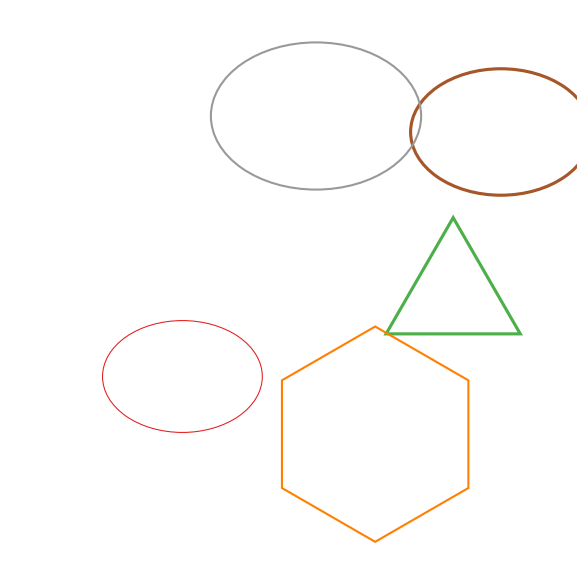[{"shape": "oval", "thickness": 0.5, "radius": 0.69, "center": [0.316, 0.347]}, {"shape": "triangle", "thickness": 1.5, "radius": 0.67, "center": [0.785, 0.488]}, {"shape": "hexagon", "thickness": 1, "radius": 0.93, "center": [0.65, 0.247]}, {"shape": "oval", "thickness": 1.5, "radius": 0.78, "center": [0.867, 0.771]}, {"shape": "oval", "thickness": 1, "radius": 0.91, "center": [0.547, 0.798]}]